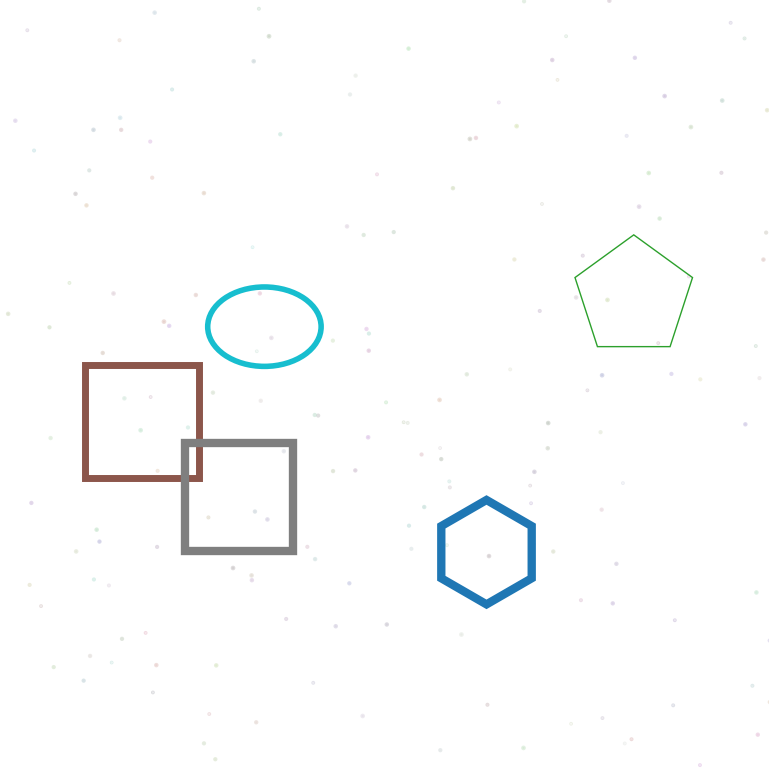[{"shape": "hexagon", "thickness": 3, "radius": 0.34, "center": [0.632, 0.283]}, {"shape": "pentagon", "thickness": 0.5, "radius": 0.4, "center": [0.823, 0.615]}, {"shape": "square", "thickness": 2.5, "radius": 0.37, "center": [0.184, 0.453]}, {"shape": "square", "thickness": 3, "radius": 0.35, "center": [0.311, 0.355]}, {"shape": "oval", "thickness": 2, "radius": 0.37, "center": [0.343, 0.576]}]